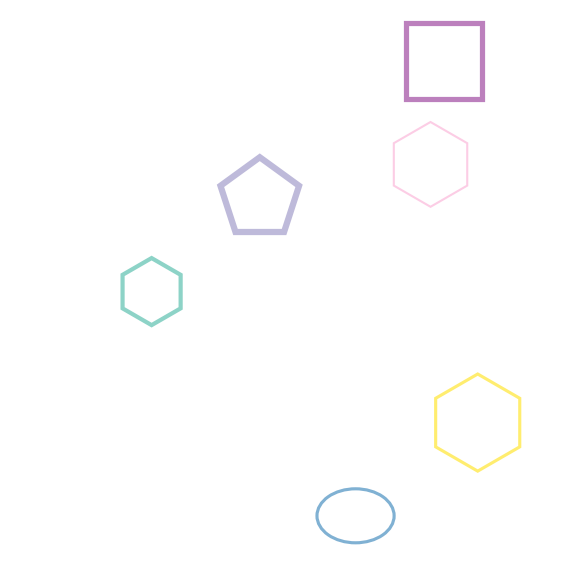[{"shape": "hexagon", "thickness": 2, "radius": 0.29, "center": [0.263, 0.494]}, {"shape": "pentagon", "thickness": 3, "radius": 0.36, "center": [0.45, 0.655]}, {"shape": "oval", "thickness": 1.5, "radius": 0.33, "center": [0.616, 0.106]}, {"shape": "hexagon", "thickness": 1, "radius": 0.37, "center": [0.745, 0.714]}, {"shape": "square", "thickness": 2.5, "radius": 0.33, "center": [0.769, 0.894]}, {"shape": "hexagon", "thickness": 1.5, "radius": 0.42, "center": [0.827, 0.267]}]